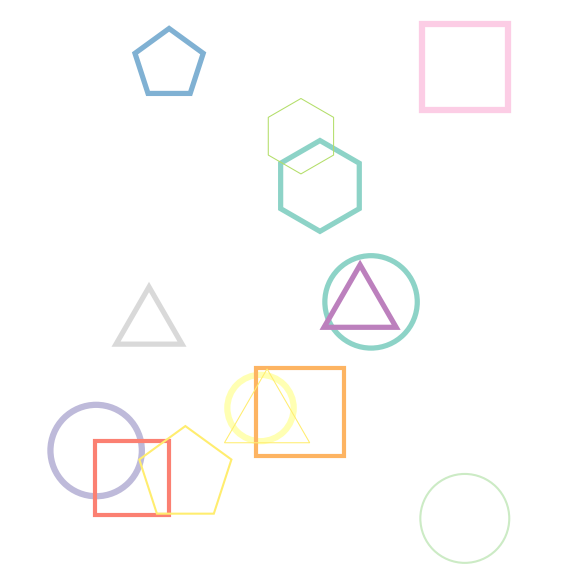[{"shape": "circle", "thickness": 2.5, "radius": 0.4, "center": [0.643, 0.476]}, {"shape": "hexagon", "thickness": 2.5, "radius": 0.39, "center": [0.554, 0.677]}, {"shape": "circle", "thickness": 3, "radius": 0.29, "center": [0.451, 0.293]}, {"shape": "circle", "thickness": 3, "radius": 0.4, "center": [0.166, 0.219]}, {"shape": "square", "thickness": 2, "radius": 0.32, "center": [0.228, 0.171]}, {"shape": "pentagon", "thickness": 2.5, "radius": 0.31, "center": [0.293, 0.888]}, {"shape": "square", "thickness": 2, "radius": 0.38, "center": [0.52, 0.286]}, {"shape": "hexagon", "thickness": 0.5, "radius": 0.33, "center": [0.521, 0.763]}, {"shape": "square", "thickness": 3, "radius": 0.37, "center": [0.805, 0.883]}, {"shape": "triangle", "thickness": 2.5, "radius": 0.33, "center": [0.258, 0.436]}, {"shape": "triangle", "thickness": 2.5, "radius": 0.36, "center": [0.624, 0.468]}, {"shape": "circle", "thickness": 1, "radius": 0.38, "center": [0.805, 0.101]}, {"shape": "triangle", "thickness": 0.5, "radius": 0.43, "center": [0.462, 0.275]}, {"shape": "pentagon", "thickness": 1, "radius": 0.42, "center": [0.321, 0.177]}]